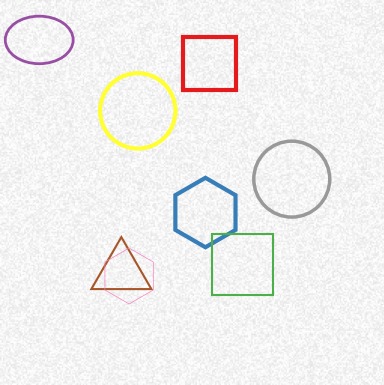[{"shape": "square", "thickness": 3, "radius": 0.34, "center": [0.545, 0.835]}, {"shape": "hexagon", "thickness": 3, "radius": 0.45, "center": [0.534, 0.448]}, {"shape": "square", "thickness": 1.5, "radius": 0.4, "center": [0.629, 0.312]}, {"shape": "oval", "thickness": 2, "radius": 0.44, "center": [0.102, 0.896]}, {"shape": "circle", "thickness": 3, "radius": 0.49, "center": [0.358, 0.712]}, {"shape": "triangle", "thickness": 1.5, "radius": 0.45, "center": [0.315, 0.294]}, {"shape": "hexagon", "thickness": 0.5, "radius": 0.36, "center": [0.335, 0.283]}, {"shape": "circle", "thickness": 2.5, "radius": 0.49, "center": [0.758, 0.535]}]